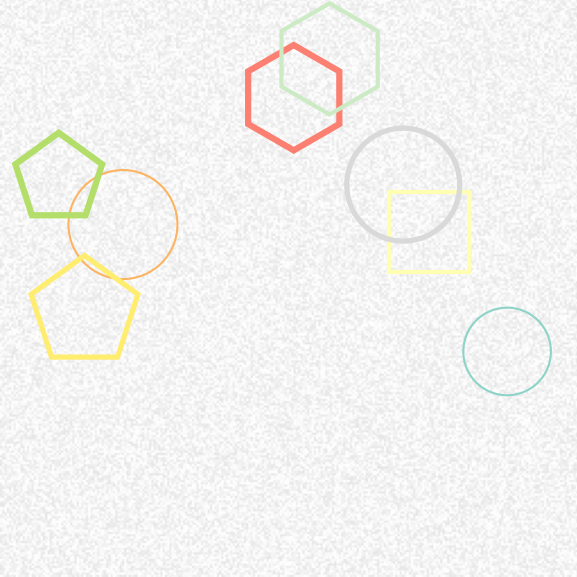[{"shape": "circle", "thickness": 1, "radius": 0.38, "center": [0.878, 0.391]}, {"shape": "square", "thickness": 2, "radius": 0.35, "center": [0.743, 0.597]}, {"shape": "hexagon", "thickness": 3, "radius": 0.46, "center": [0.509, 0.83]}, {"shape": "circle", "thickness": 1, "radius": 0.47, "center": [0.213, 0.61]}, {"shape": "pentagon", "thickness": 3, "radius": 0.39, "center": [0.102, 0.69]}, {"shape": "circle", "thickness": 2.5, "radius": 0.49, "center": [0.698, 0.679]}, {"shape": "hexagon", "thickness": 2, "radius": 0.48, "center": [0.571, 0.897]}, {"shape": "pentagon", "thickness": 2.5, "radius": 0.49, "center": [0.146, 0.459]}]